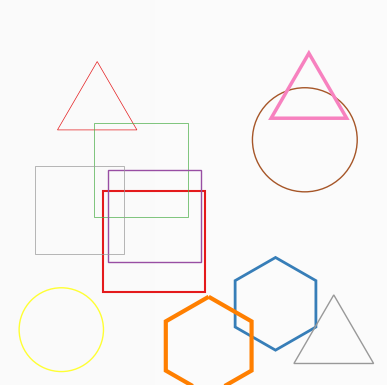[{"shape": "triangle", "thickness": 0.5, "radius": 0.59, "center": [0.251, 0.722]}, {"shape": "square", "thickness": 1.5, "radius": 0.66, "center": [0.397, 0.373]}, {"shape": "hexagon", "thickness": 2, "radius": 0.6, "center": [0.711, 0.211]}, {"shape": "square", "thickness": 0.5, "radius": 0.61, "center": [0.364, 0.558]}, {"shape": "square", "thickness": 1, "radius": 0.6, "center": [0.399, 0.439]}, {"shape": "hexagon", "thickness": 3, "radius": 0.64, "center": [0.539, 0.101]}, {"shape": "circle", "thickness": 1, "radius": 0.54, "center": [0.158, 0.144]}, {"shape": "circle", "thickness": 1, "radius": 0.68, "center": [0.787, 0.637]}, {"shape": "triangle", "thickness": 2.5, "radius": 0.56, "center": [0.797, 0.749]}, {"shape": "triangle", "thickness": 1, "radius": 0.59, "center": [0.861, 0.115]}, {"shape": "square", "thickness": 0.5, "radius": 0.57, "center": [0.205, 0.455]}]